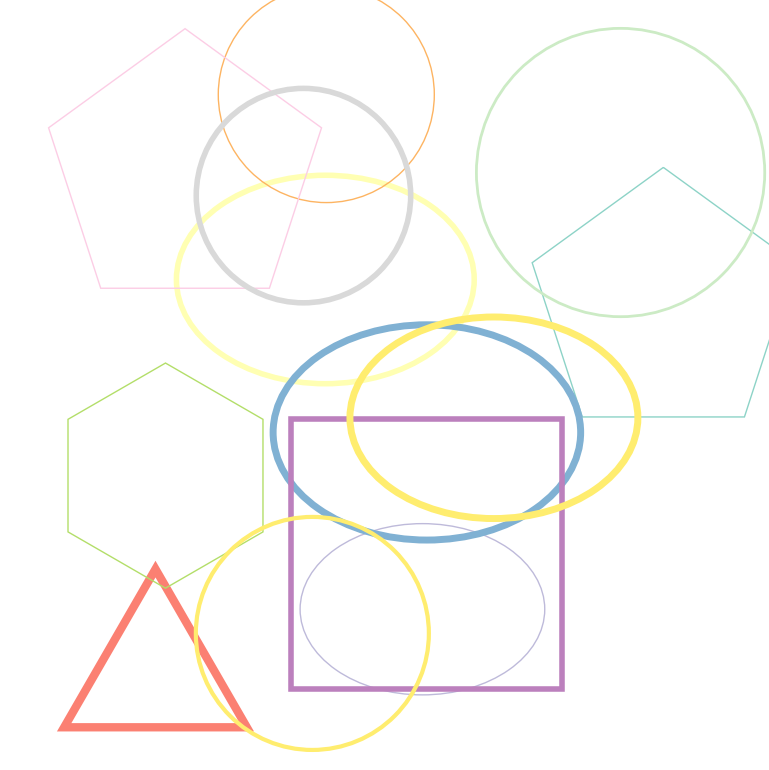[{"shape": "pentagon", "thickness": 0.5, "radius": 0.9, "center": [0.862, 0.603]}, {"shape": "oval", "thickness": 2, "radius": 0.97, "center": [0.422, 0.637]}, {"shape": "oval", "thickness": 0.5, "radius": 0.79, "center": [0.549, 0.209]}, {"shape": "triangle", "thickness": 3, "radius": 0.68, "center": [0.202, 0.124]}, {"shape": "oval", "thickness": 2.5, "radius": 1.0, "center": [0.554, 0.438]}, {"shape": "circle", "thickness": 0.5, "radius": 0.7, "center": [0.424, 0.877]}, {"shape": "hexagon", "thickness": 0.5, "radius": 0.73, "center": [0.215, 0.382]}, {"shape": "pentagon", "thickness": 0.5, "radius": 0.93, "center": [0.24, 0.776]}, {"shape": "circle", "thickness": 2, "radius": 0.7, "center": [0.394, 0.746]}, {"shape": "square", "thickness": 2, "radius": 0.88, "center": [0.554, 0.28]}, {"shape": "circle", "thickness": 1, "radius": 0.94, "center": [0.806, 0.776]}, {"shape": "circle", "thickness": 1.5, "radius": 0.76, "center": [0.406, 0.177]}, {"shape": "oval", "thickness": 2.5, "radius": 0.93, "center": [0.641, 0.457]}]